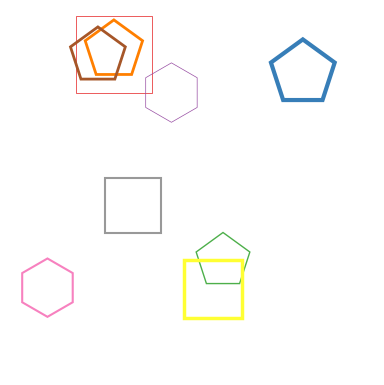[{"shape": "square", "thickness": 0.5, "radius": 0.5, "center": [0.296, 0.859]}, {"shape": "pentagon", "thickness": 3, "radius": 0.44, "center": [0.787, 0.811]}, {"shape": "pentagon", "thickness": 1, "radius": 0.37, "center": [0.579, 0.323]}, {"shape": "hexagon", "thickness": 0.5, "radius": 0.39, "center": [0.445, 0.76]}, {"shape": "pentagon", "thickness": 2, "radius": 0.39, "center": [0.296, 0.87]}, {"shape": "square", "thickness": 2.5, "radius": 0.37, "center": [0.553, 0.249]}, {"shape": "pentagon", "thickness": 2, "radius": 0.37, "center": [0.254, 0.855]}, {"shape": "hexagon", "thickness": 1.5, "radius": 0.38, "center": [0.123, 0.253]}, {"shape": "square", "thickness": 1.5, "radius": 0.36, "center": [0.345, 0.466]}]